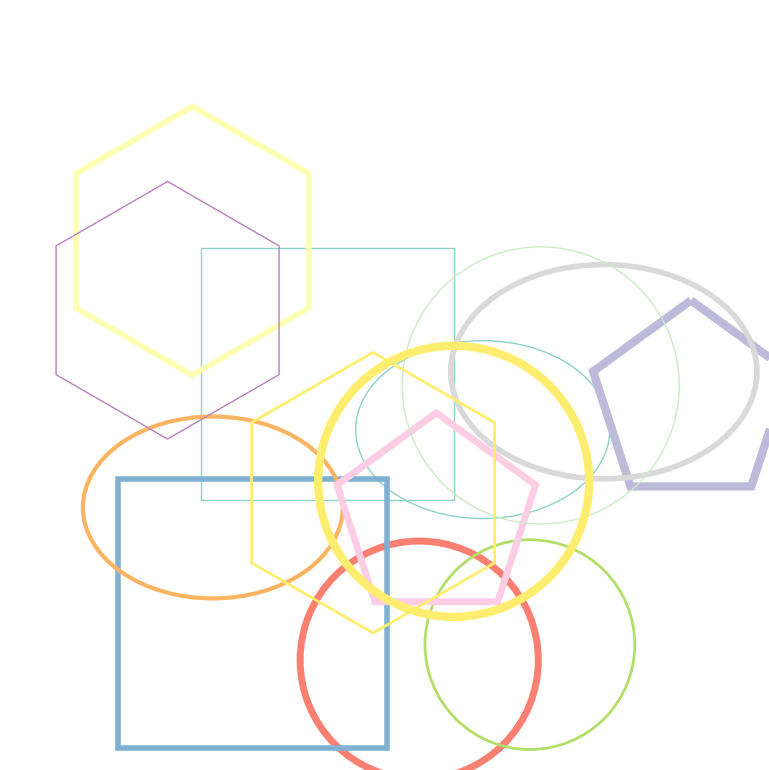[{"shape": "oval", "thickness": 0.5, "radius": 0.83, "center": [0.627, 0.442]}, {"shape": "square", "thickness": 0.5, "radius": 0.82, "center": [0.425, 0.515]}, {"shape": "hexagon", "thickness": 2, "radius": 0.87, "center": [0.25, 0.687]}, {"shape": "pentagon", "thickness": 3, "radius": 0.67, "center": [0.897, 0.476]}, {"shape": "circle", "thickness": 2.5, "radius": 0.77, "center": [0.544, 0.143]}, {"shape": "square", "thickness": 2, "radius": 0.87, "center": [0.328, 0.203]}, {"shape": "oval", "thickness": 1.5, "radius": 0.84, "center": [0.276, 0.341]}, {"shape": "circle", "thickness": 1, "radius": 0.68, "center": [0.688, 0.163]}, {"shape": "pentagon", "thickness": 2.5, "radius": 0.68, "center": [0.567, 0.328]}, {"shape": "oval", "thickness": 2, "radius": 0.99, "center": [0.784, 0.517]}, {"shape": "hexagon", "thickness": 0.5, "radius": 0.84, "center": [0.218, 0.597]}, {"shape": "circle", "thickness": 0.5, "radius": 0.9, "center": [0.702, 0.499]}, {"shape": "circle", "thickness": 3, "radius": 0.88, "center": [0.589, 0.375]}, {"shape": "hexagon", "thickness": 1, "radius": 0.91, "center": [0.485, 0.36]}]